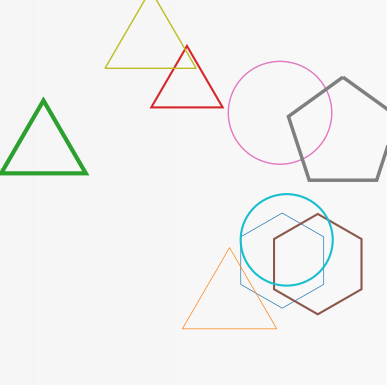[{"shape": "hexagon", "thickness": 0.5, "radius": 0.62, "center": [0.728, 0.323]}, {"shape": "triangle", "thickness": 0.5, "radius": 0.7, "center": [0.592, 0.216]}, {"shape": "triangle", "thickness": 3, "radius": 0.63, "center": [0.112, 0.613]}, {"shape": "triangle", "thickness": 1.5, "radius": 0.53, "center": [0.483, 0.774]}, {"shape": "hexagon", "thickness": 1.5, "radius": 0.65, "center": [0.82, 0.314]}, {"shape": "circle", "thickness": 1, "radius": 0.67, "center": [0.723, 0.707]}, {"shape": "pentagon", "thickness": 2.5, "radius": 0.74, "center": [0.885, 0.652]}, {"shape": "triangle", "thickness": 1, "radius": 0.68, "center": [0.389, 0.89]}, {"shape": "circle", "thickness": 1.5, "radius": 0.59, "center": [0.74, 0.377]}]